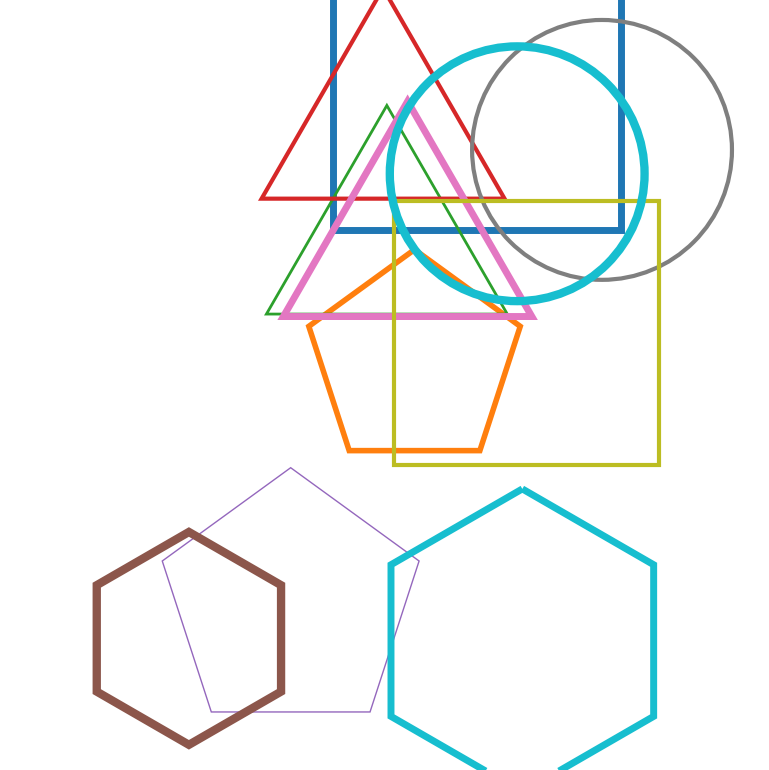[{"shape": "square", "thickness": 2.5, "radius": 0.93, "center": [0.619, 0.888]}, {"shape": "pentagon", "thickness": 2, "radius": 0.72, "center": [0.538, 0.532]}, {"shape": "triangle", "thickness": 1, "radius": 0.9, "center": [0.502, 0.682]}, {"shape": "triangle", "thickness": 1.5, "radius": 0.91, "center": [0.498, 0.833]}, {"shape": "pentagon", "thickness": 0.5, "radius": 0.88, "center": [0.377, 0.217]}, {"shape": "hexagon", "thickness": 3, "radius": 0.69, "center": [0.245, 0.171]}, {"shape": "triangle", "thickness": 2.5, "radius": 0.93, "center": [0.529, 0.682]}, {"shape": "circle", "thickness": 1.5, "radius": 0.84, "center": [0.782, 0.805]}, {"shape": "square", "thickness": 1.5, "radius": 0.86, "center": [0.683, 0.567]}, {"shape": "hexagon", "thickness": 2.5, "radius": 0.98, "center": [0.678, 0.168]}, {"shape": "circle", "thickness": 3, "radius": 0.83, "center": [0.672, 0.774]}]